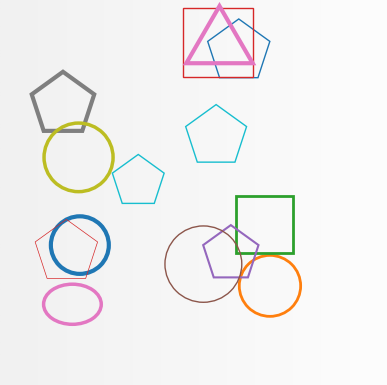[{"shape": "pentagon", "thickness": 1, "radius": 0.42, "center": [0.616, 0.866]}, {"shape": "circle", "thickness": 3, "radius": 0.37, "center": [0.206, 0.363]}, {"shape": "circle", "thickness": 2, "radius": 0.4, "center": [0.697, 0.258]}, {"shape": "square", "thickness": 2, "radius": 0.37, "center": [0.683, 0.417]}, {"shape": "square", "thickness": 1, "radius": 0.45, "center": [0.562, 0.89]}, {"shape": "pentagon", "thickness": 0.5, "radius": 0.42, "center": [0.171, 0.345]}, {"shape": "pentagon", "thickness": 1.5, "radius": 0.38, "center": [0.596, 0.34]}, {"shape": "circle", "thickness": 1, "radius": 0.5, "center": [0.525, 0.314]}, {"shape": "oval", "thickness": 2.5, "radius": 0.37, "center": [0.187, 0.21]}, {"shape": "triangle", "thickness": 3, "radius": 0.49, "center": [0.566, 0.885]}, {"shape": "pentagon", "thickness": 3, "radius": 0.42, "center": [0.163, 0.729]}, {"shape": "circle", "thickness": 2.5, "radius": 0.45, "center": [0.203, 0.591]}, {"shape": "pentagon", "thickness": 1, "radius": 0.35, "center": [0.357, 0.529]}, {"shape": "pentagon", "thickness": 1, "radius": 0.41, "center": [0.558, 0.646]}]